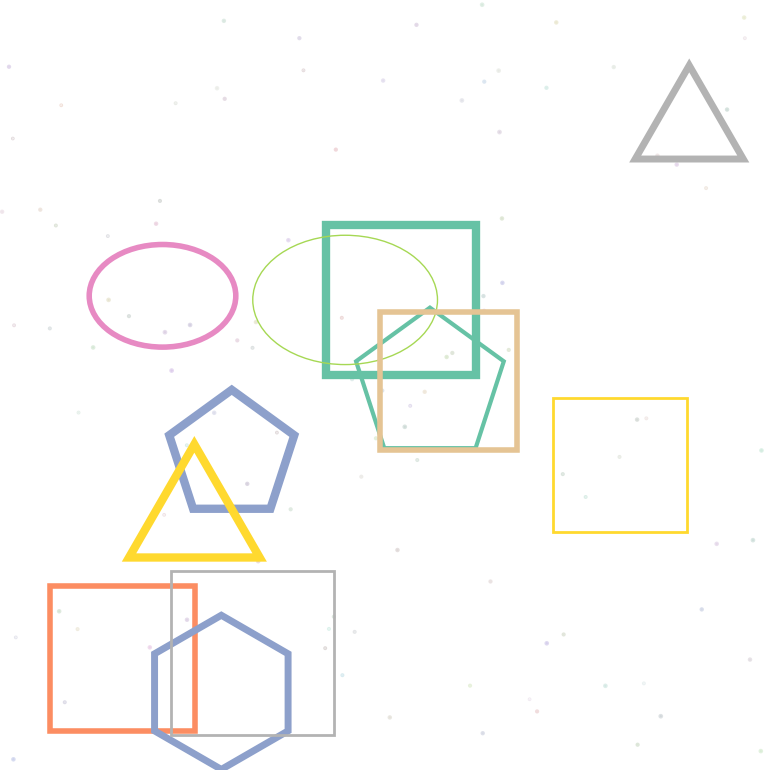[{"shape": "pentagon", "thickness": 1.5, "radius": 0.5, "center": [0.558, 0.5]}, {"shape": "square", "thickness": 3, "radius": 0.49, "center": [0.521, 0.611]}, {"shape": "square", "thickness": 2, "radius": 0.47, "center": [0.159, 0.145]}, {"shape": "pentagon", "thickness": 3, "radius": 0.43, "center": [0.301, 0.408]}, {"shape": "hexagon", "thickness": 2.5, "radius": 0.5, "center": [0.287, 0.101]}, {"shape": "oval", "thickness": 2, "radius": 0.48, "center": [0.211, 0.616]}, {"shape": "oval", "thickness": 0.5, "radius": 0.6, "center": [0.448, 0.61]}, {"shape": "triangle", "thickness": 3, "radius": 0.49, "center": [0.252, 0.325]}, {"shape": "square", "thickness": 1, "radius": 0.44, "center": [0.805, 0.397]}, {"shape": "square", "thickness": 2, "radius": 0.45, "center": [0.582, 0.505]}, {"shape": "square", "thickness": 1, "radius": 0.53, "center": [0.328, 0.152]}, {"shape": "triangle", "thickness": 2.5, "radius": 0.41, "center": [0.895, 0.834]}]